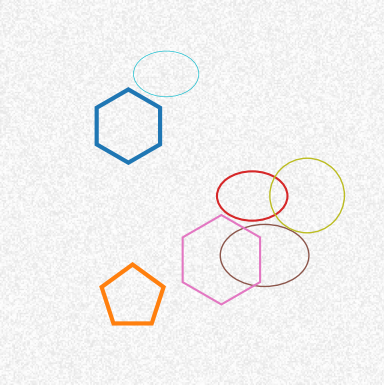[{"shape": "hexagon", "thickness": 3, "radius": 0.48, "center": [0.333, 0.673]}, {"shape": "pentagon", "thickness": 3, "radius": 0.42, "center": [0.344, 0.228]}, {"shape": "oval", "thickness": 1.5, "radius": 0.46, "center": [0.655, 0.491]}, {"shape": "oval", "thickness": 1, "radius": 0.58, "center": [0.687, 0.337]}, {"shape": "hexagon", "thickness": 1.5, "radius": 0.58, "center": [0.575, 0.325]}, {"shape": "circle", "thickness": 1, "radius": 0.48, "center": [0.798, 0.492]}, {"shape": "oval", "thickness": 0.5, "radius": 0.42, "center": [0.432, 0.808]}]